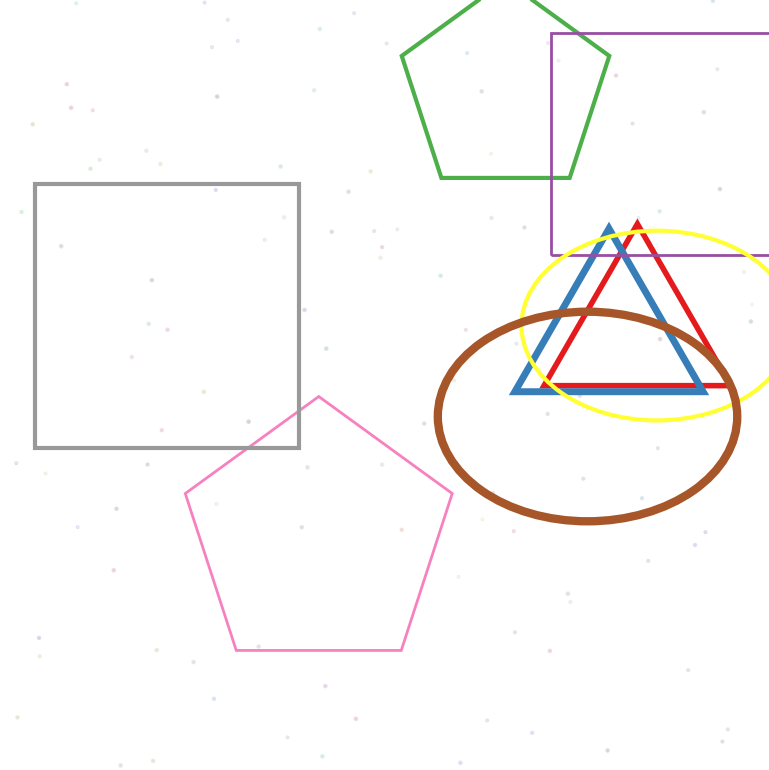[{"shape": "triangle", "thickness": 2, "radius": 0.7, "center": [0.828, 0.569]}, {"shape": "triangle", "thickness": 2.5, "radius": 0.71, "center": [0.791, 0.562]}, {"shape": "pentagon", "thickness": 1.5, "radius": 0.71, "center": [0.657, 0.884]}, {"shape": "square", "thickness": 1, "radius": 0.72, "center": [0.859, 0.813]}, {"shape": "oval", "thickness": 1.5, "radius": 0.88, "center": [0.853, 0.577]}, {"shape": "oval", "thickness": 3, "radius": 0.97, "center": [0.763, 0.459]}, {"shape": "pentagon", "thickness": 1, "radius": 0.91, "center": [0.414, 0.303]}, {"shape": "square", "thickness": 1.5, "radius": 0.86, "center": [0.216, 0.59]}]